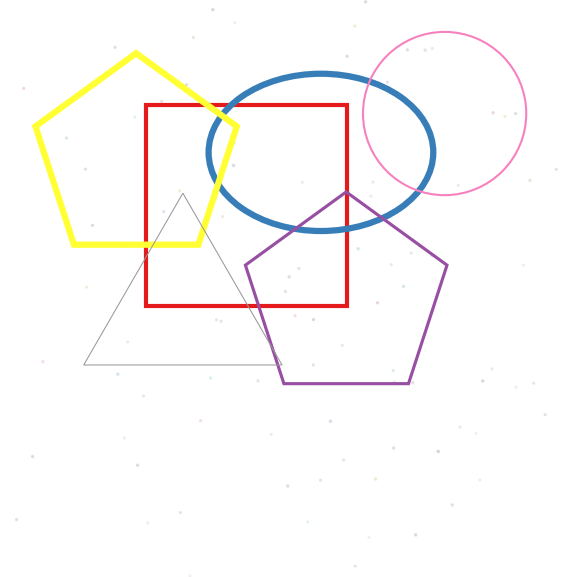[{"shape": "square", "thickness": 2, "radius": 0.87, "center": [0.427, 0.643]}, {"shape": "oval", "thickness": 3, "radius": 0.97, "center": [0.556, 0.735]}, {"shape": "pentagon", "thickness": 1.5, "radius": 0.92, "center": [0.599, 0.483]}, {"shape": "pentagon", "thickness": 3, "radius": 0.92, "center": [0.236, 0.724]}, {"shape": "circle", "thickness": 1, "radius": 0.71, "center": [0.77, 0.803]}, {"shape": "triangle", "thickness": 0.5, "radius": 0.99, "center": [0.317, 0.466]}]